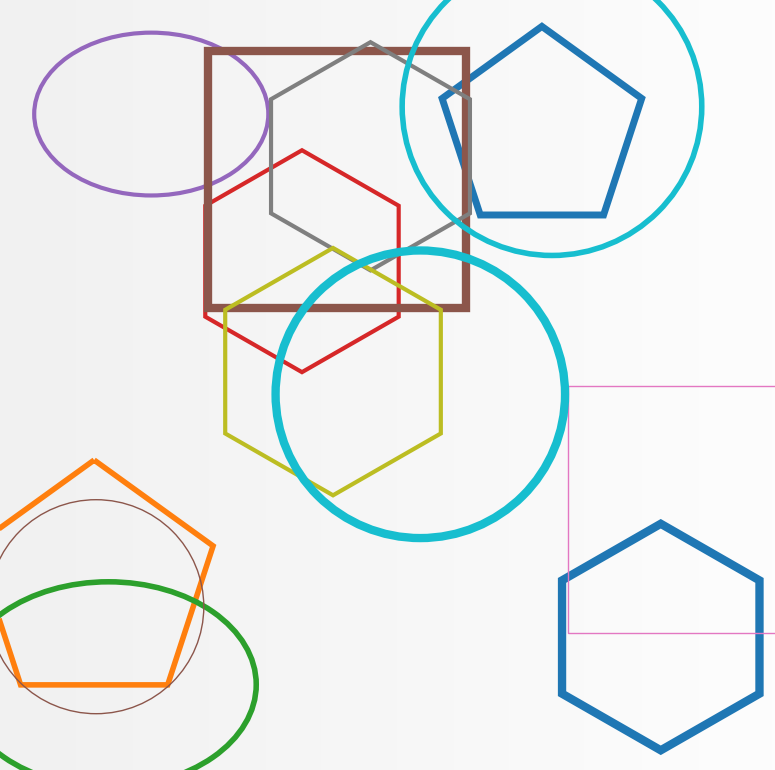[{"shape": "pentagon", "thickness": 2.5, "radius": 0.68, "center": [0.699, 0.83]}, {"shape": "hexagon", "thickness": 3, "radius": 0.74, "center": [0.853, 0.173]}, {"shape": "pentagon", "thickness": 2, "radius": 0.81, "center": [0.121, 0.241]}, {"shape": "oval", "thickness": 2, "radius": 0.95, "center": [0.14, 0.111]}, {"shape": "hexagon", "thickness": 1.5, "radius": 0.72, "center": [0.39, 0.661]}, {"shape": "oval", "thickness": 1.5, "radius": 0.76, "center": [0.195, 0.852]}, {"shape": "square", "thickness": 3, "radius": 0.83, "center": [0.435, 0.767]}, {"shape": "circle", "thickness": 0.5, "radius": 0.69, "center": [0.124, 0.212]}, {"shape": "square", "thickness": 0.5, "radius": 0.8, "center": [0.893, 0.338]}, {"shape": "hexagon", "thickness": 1.5, "radius": 0.74, "center": [0.478, 0.797]}, {"shape": "hexagon", "thickness": 1.5, "radius": 0.8, "center": [0.43, 0.517]}, {"shape": "circle", "thickness": 3, "radius": 0.93, "center": [0.542, 0.488]}, {"shape": "circle", "thickness": 2, "radius": 0.97, "center": [0.712, 0.862]}]